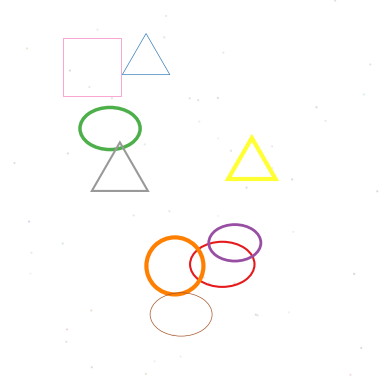[{"shape": "oval", "thickness": 1.5, "radius": 0.42, "center": [0.577, 0.313]}, {"shape": "triangle", "thickness": 0.5, "radius": 0.36, "center": [0.379, 0.842]}, {"shape": "oval", "thickness": 2.5, "radius": 0.39, "center": [0.286, 0.666]}, {"shape": "oval", "thickness": 2, "radius": 0.34, "center": [0.61, 0.369]}, {"shape": "circle", "thickness": 3, "radius": 0.37, "center": [0.454, 0.309]}, {"shape": "triangle", "thickness": 3, "radius": 0.36, "center": [0.654, 0.571]}, {"shape": "oval", "thickness": 0.5, "radius": 0.4, "center": [0.47, 0.183]}, {"shape": "square", "thickness": 0.5, "radius": 0.38, "center": [0.239, 0.826]}, {"shape": "triangle", "thickness": 1.5, "radius": 0.42, "center": [0.311, 0.546]}]